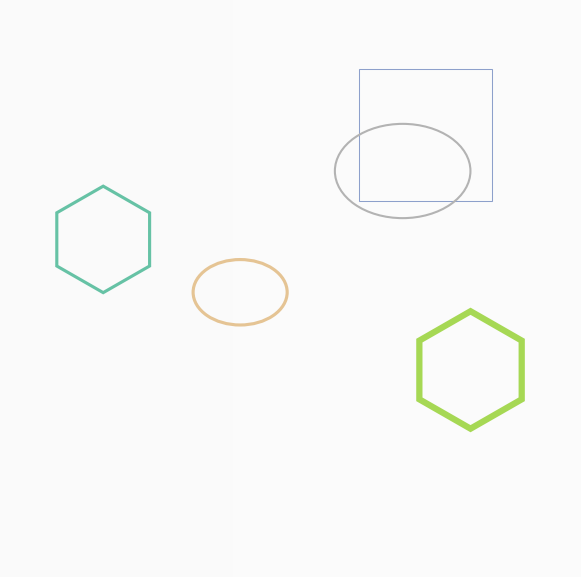[{"shape": "hexagon", "thickness": 1.5, "radius": 0.46, "center": [0.178, 0.585]}, {"shape": "square", "thickness": 0.5, "radius": 0.57, "center": [0.732, 0.766]}, {"shape": "hexagon", "thickness": 3, "radius": 0.51, "center": [0.81, 0.358]}, {"shape": "oval", "thickness": 1.5, "radius": 0.4, "center": [0.413, 0.493]}, {"shape": "oval", "thickness": 1, "radius": 0.58, "center": [0.693, 0.703]}]